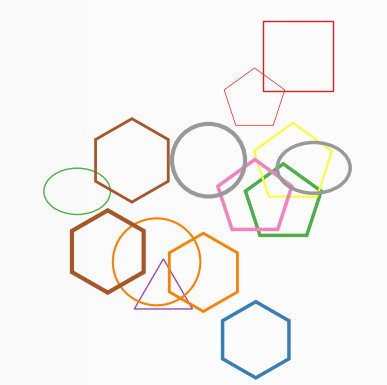[{"shape": "square", "thickness": 1, "radius": 0.45, "center": [0.769, 0.855]}, {"shape": "pentagon", "thickness": 0.5, "radius": 0.41, "center": [0.657, 0.741]}, {"shape": "hexagon", "thickness": 2.5, "radius": 0.49, "center": [0.66, 0.117]}, {"shape": "pentagon", "thickness": 2.5, "radius": 0.51, "center": [0.731, 0.472]}, {"shape": "oval", "thickness": 1, "radius": 0.43, "center": [0.199, 0.503]}, {"shape": "triangle", "thickness": 1, "radius": 0.43, "center": [0.422, 0.241]}, {"shape": "hexagon", "thickness": 2, "radius": 0.51, "center": [0.525, 0.293]}, {"shape": "circle", "thickness": 1.5, "radius": 0.56, "center": [0.404, 0.32]}, {"shape": "pentagon", "thickness": 1.5, "radius": 0.53, "center": [0.756, 0.575]}, {"shape": "hexagon", "thickness": 2, "radius": 0.54, "center": [0.34, 0.583]}, {"shape": "hexagon", "thickness": 3, "radius": 0.53, "center": [0.278, 0.347]}, {"shape": "pentagon", "thickness": 2.5, "radius": 0.5, "center": [0.658, 0.485]}, {"shape": "circle", "thickness": 3, "radius": 0.47, "center": [0.538, 0.584]}, {"shape": "oval", "thickness": 2.5, "radius": 0.47, "center": [0.81, 0.564]}]